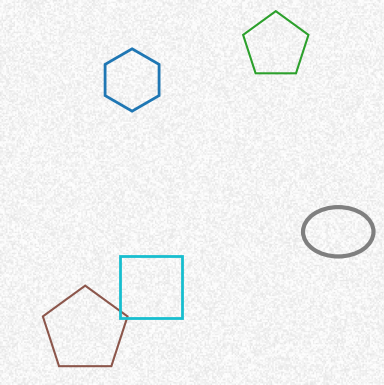[{"shape": "hexagon", "thickness": 2, "radius": 0.4, "center": [0.343, 0.792]}, {"shape": "pentagon", "thickness": 1.5, "radius": 0.45, "center": [0.716, 0.882]}, {"shape": "pentagon", "thickness": 1.5, "radius": 0.58, "center": [0.221, 0.142]}, {"shape": "oval", "thickness": 3, "radius": 0.46, "center": [0.879, 0.398]}, {"shape": "square", "thickness": 2, "radius": 0.4, "center": [0.391, 0.254]}]